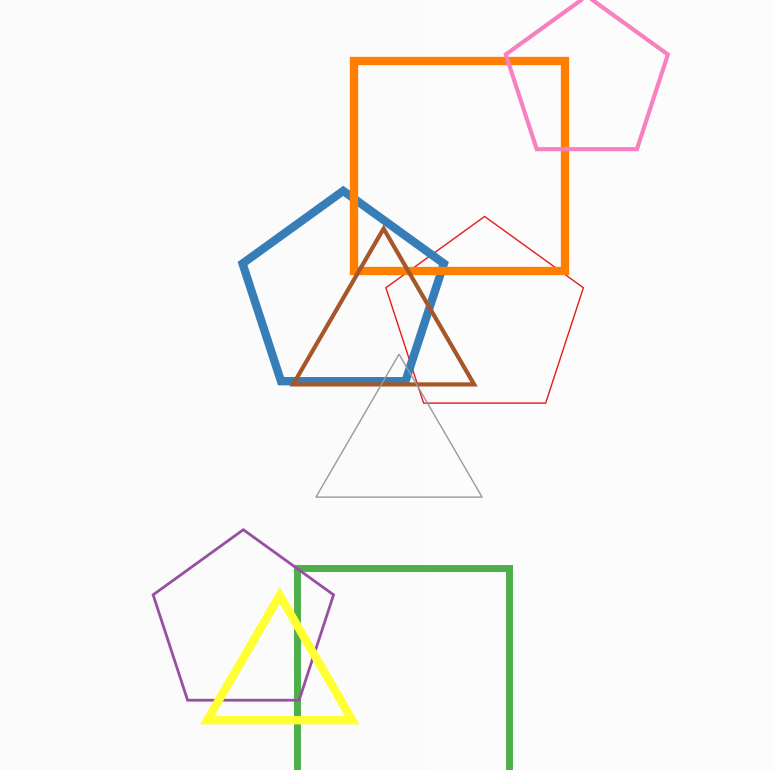[{"shape": "pentagon", "thickness": 0.5, "radius": 0.67, "center": [0.625, 0.585]}, {"shape": "pentagon", "thickness": 3, "radius": 0.68, "center": [0.443, 0.615]}, {"shape": "square", "thickness": 2.5, "radius": 0.68, "center": [0.52, 0.126]}, {"shape": "pentagon", "thickness": 1, "radius": 0.61, "center": [0.314, 0.19]}, {"shape": "square", "thickness": 3, "radius": 0.68, "center": [0.593, 0.784]}, {"shape": "triangle", "thickness": 3, "radius": 0.54, "center": [0.361, 0.119]}, {"shape": "triangle", "thickness": 1.5, "radius": 0.67, "center": [0.495, 0.568]}, {"shape": "pentagon", "thickness": 1.5, "radius": 0.55, "center": [0.757, 0.895]}, {"shape": "triangle", "thickness": 0.5, "radius": 0.62, "center": [0.515, 0.416]}]